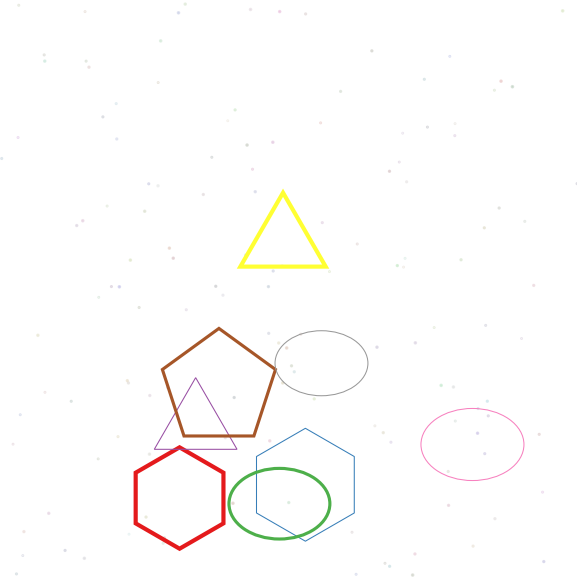[{"shape": "hexagon", "thickness": 2, "radius": 0.44, "center": [0.311, 0.137]}, {"shape": "hexagon", "thickness": 0.5, "radius": 0.49, "center": [0.529, 0.16]}, {"shape": "oval", "thickness": 1.5, "radius": 0.44, "center": [0.484, 0.127]}, {"shape": "triangle", "thickness": 0.5, "radius": 0.41, "center": [0.339, 0.262]}, {"shape": "triangle", "thickness": 2, "radius": 0.43, "center": [0.49, 0.58]}, {"shape": "pentagon", "thickness": 1.5, "radius": 0.51, "center": [0.379, 0.327]}, {"shape": "oval", "thickness": 0.5, "radius": 0.45, "center": [0.818, 0.229]}, {"shape": "oval", "thickness": 0.5, "radius": 0.4, "center": [0.557, 0.37]}]